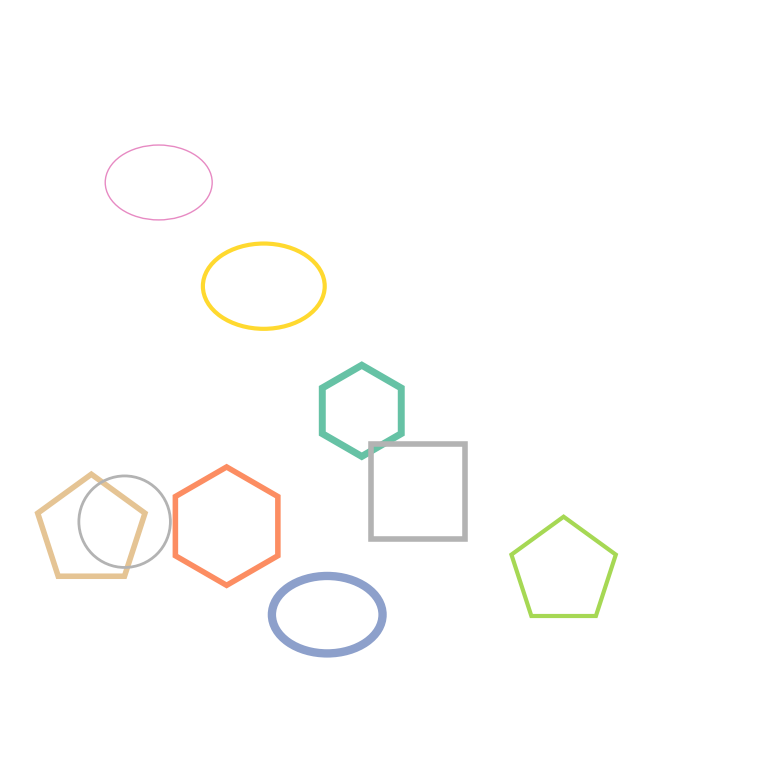[{"shape": "hexagon", "thickness": 2.5, "radius": 0.3, "center": [0.47, 0.466]}, {"shape": "hexagon", "thickness": 2, "radius": 0.38, "center": [0.294, 0.317]}, {"shape": "oval", "thickness": 3, "radius": 0.36, "center": [0.425, 0.202]}, {"shape": "oval", "thickness": 0.5, "radius": 0.35, "center": [0.206, 0.763]}, {"shape": "pentagon", "thickness": 1.5, "radius": 0.36, "center": [0.732, 0.258]}, {"shape": "oval", "thickness": 1.5, "radius": 0.4, "center": [0.343, 0.628]}, {"shape": "pentagon", "thickness": 2, "radius": 0.37, "center": [0.119, 0.311]}, {"shape": "square", "thickness": 2, "radius": 0.31, "center": [0.543, 0.362]}, {"shape": "circle", "thickness": 1, "radius": 0.3, "center": [0.162, 0.322]}]